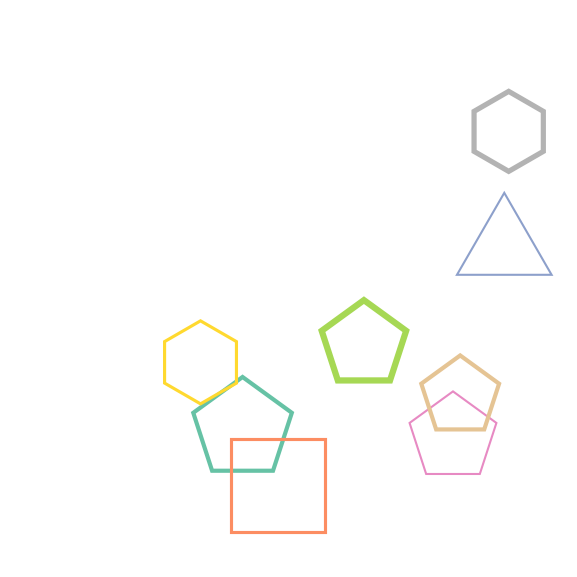[{"shape": "pentagon", "thickness": 2, "radius": 0.45, "center": [0.42, 0.257]}, {"shape": "square", "thickness": 1.5, "radius": 0.4, "center": [0.481, 0.159]}, {"shape": "triangle", "thickness": 1, "radius": 0.47, "center": [0.873, 0.571]}, {"shape": "pentagon", "thickness": 1, "radius": 0.4, "center": [0.784, 0.242]}, {"shape": "pentagon", "thickness": 3, "radius": 0.38, "center": [0.63, 0.403]}, {"shape": "hexagon", "thickness": 1.5, "radius": 0.36, "center": [0.347, 0.372]}, {"shape": "pentagon", "thickness": 2, "radius": 0.35, "center": [0.797, 0.313]}, {"shape": "hexagon", "thickness": 2.5, "radius": 0.35, "center": [0.881, 0.772]}]